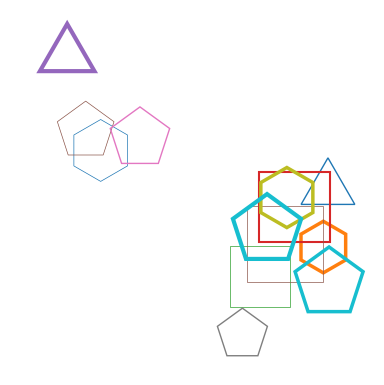[{"shape": "hexagon", "thickness": 0.5, "radius": 0.4, "center": [0.261, 0.609]}, {"shape": "triangle", "thickness": 1, "radius": 0.4, "center": [0.852, 0.509]}, {"shape": "hexagon", "thickness": 2.5, "radius": 0.33, "center": [0.84, 0.358]}, {"shape": "square", "thickness": 0.5, "radius": 0.39, "center": [0.675, 0.282]}, {"shape": "square", "thickness": 1.5, "radius": 0.46, "center": [0.764, 0.462]}, {"shape": "triangle", "thickness": 3, "radius": 0.41, "center": [0.174, 0.856]}, {"shape": "square", "thickness": 0.5, "radius": 0.5, "center": [0.741, 0.367]}, {"shape": "pentagon", "thickness": 0.5, "radius": 0.39, "center": [0.223, 0.66]}, {"shape": "pentagon", "thickness": 1, "radius": 0.41, "center": [0.364, 0.641]}, {"shape": "pentagon", "thickness": 1, "radius": 0.34, "center": [0.63, 0.131]}, {"shape": "hexagon", "thickness": 2.5, "radius": 0.39, "center": [0.745, 0.487]}, {"shape": "pentagon", "thickness": 3, "radius": 0.47, "center": [0.694, 0.403]}, {"shape": "pentagon", "thickness": 2.5, "radius": 0.46, "center": [0.855, 0.266]}]